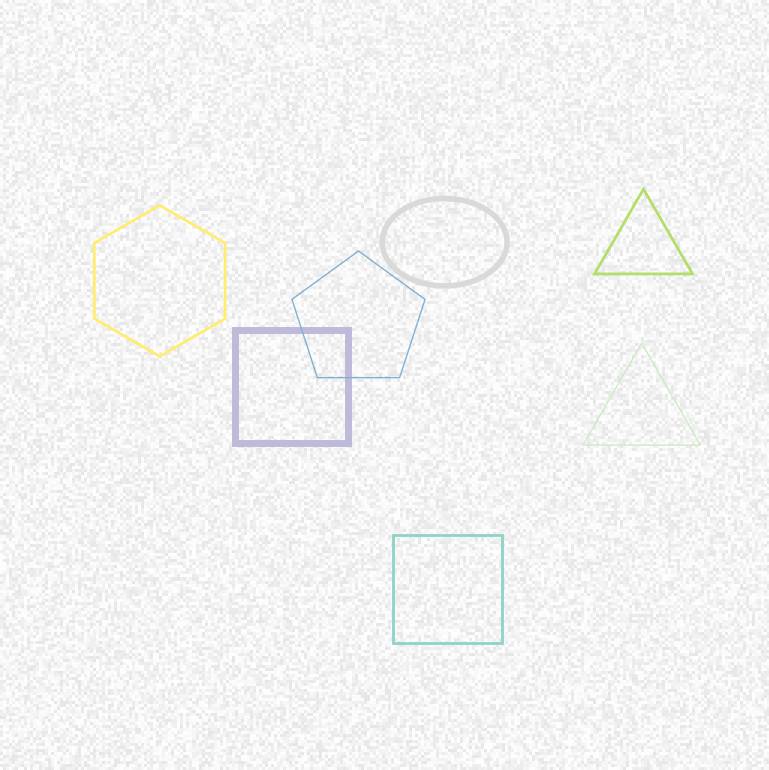[{"shape": "square", "thickness": 1, "radius": 0.35, "center": [0.581, 0.235]}, {"shape": "square", "thickness": 2.5, "radius": 0.37, "center": [0.379, 0.499]}, {"shape": "pentagon", "thickness": 0.5, "radius": 0.45, "center": [0.466, 0.583]}, {"shape": "triangle", "thickness": 1, "radius": 0.37, "center": [0.836, 0.681]}, {"shape": "oval", "thickness": 2, "radius": 0.41, "center": [0.577, 0.685]}, {"shape": "triangle", "thickness": 0.5, "radius": 0.44, "center": [0.833, 0.466]}, {"shape": "hexagon", "thickness": 1, "radius": 0.49, "center": [0.207, 0.635]}]